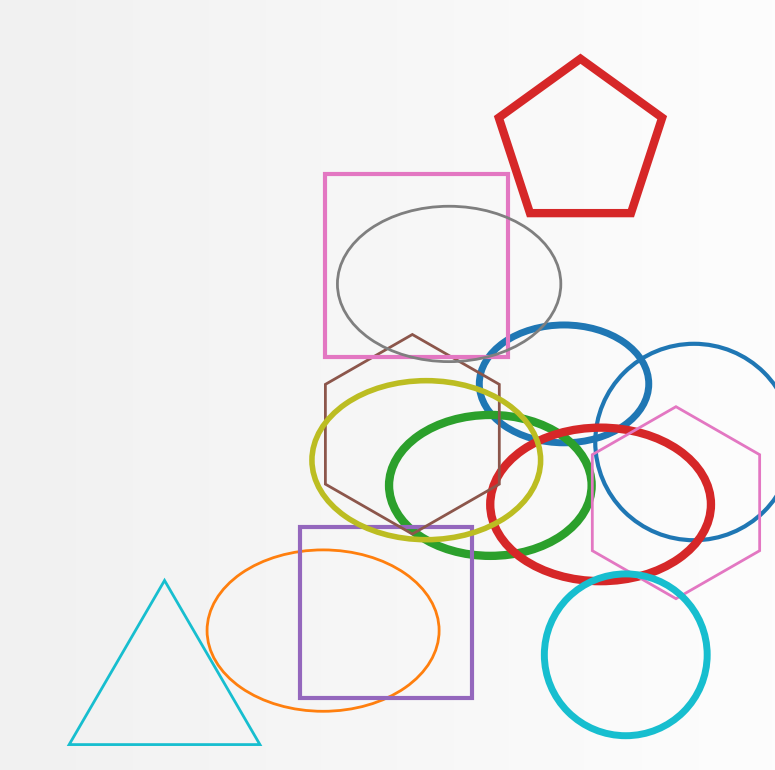[{"shape": "oval", "thickness": 2.5, "radius": 0.55, "center": [0.728, 0.501]}, {"shape": "circle", "thickness": 1.5, "radius": 0.64, "center": [0.896, 0.426]}, {"shape": "oval", "thickness": 1, "radius": 0.75, "center": [0.417, 0.181]}, {"shape": "oval", "thickness": 3, "radius": 0.65, "center": [0.633, 0.37]}, {"shape": "oval", "thickness": 3, "radius": 0.71, "center": [0.775, 0.345]}, {"shape": "pentagon", "thickness": 3, "radius": 0.55, "center": [0.749, 0.813]}, {"shape": "square", "thickness": 1.5, "radius": 0.56, "center": [0.498, 0.204]}, {"shape": "hexagon", "thickness": 1, "radius": 0.65, "center": [0.532, 0.436]}, {"shape": "square", "thickness": 1.5, "radius": 0.59, "center": [0.538, 0.655]}, {"shape": "hexagon", "thickness": 1, "radius": 0.62, "center": [0.872, 0.347]}, {"shape": "oval", "thickness": 1, "radius": 0.72, "center": [0.58, 0.631]}, {"shape": "oval", "thickness": 2, "radius": 0.74, "center": [0.55, 0.402]}, {"shape": "triangle", "thickness": 1, "radius": 0.71, "center": [0.212, 0.104]}, {"shape": "circle", "thickness": 2.5, "radius": 0.53, "center": [0.807, 0.15]}]